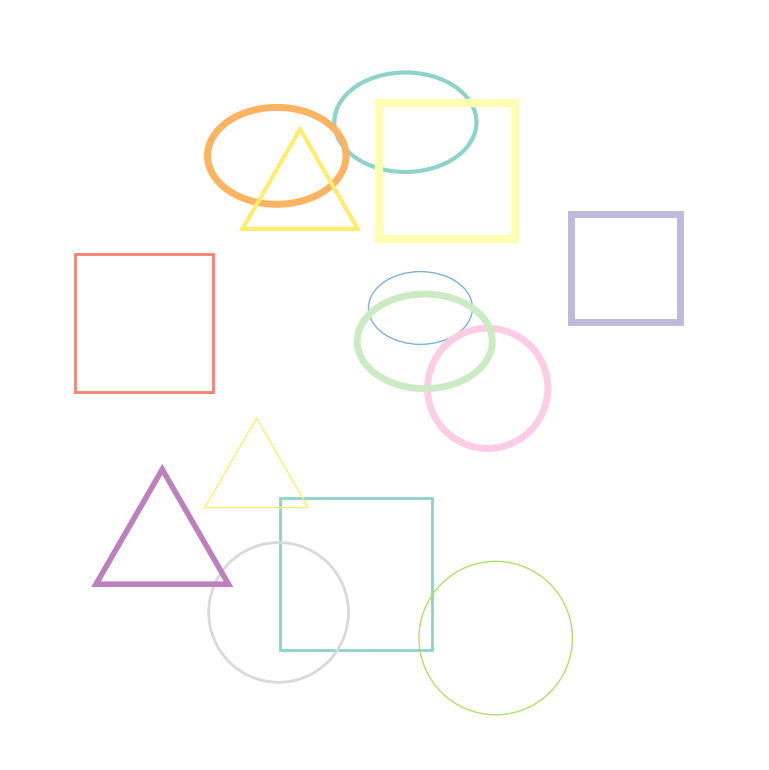[{"shape": "oval", "thickness": 1.5, "radius": 0.46, "center": [0.526, 0.841]}, {"shape": "square", "thickness": 1, "radius": 0.49, "center": [0.463, 0.255]}, {"shape": "square", "thickness": 3, "radius": 0.44, "center": [0.58, 0.778]}, {"shape": "square", "thickness": 2.5, "radius": 0.35, "center": [0.812, 0.652]}, {"shape": "square", "thickness": 1, "radius": 0.45, "center": [0.187, 0.581]}, {"shape": "oval", "thickness": 0.5, "radius": 0.34, "center": [0.546, 0.6]}, {"shape": "oval", "thickness": 2.5, "radius": 0.45, "center": [0.359, 0.798]}, {"shape": "circle", "thickness": 0.5, "radius": 0.5, "center": [0.644, 0.171]}, {"shape": "circle", "thickness": 2.5, "radius": 0.39, "center": [0.633, 0.496]}, {"shape": "circle", "thickness": 1, "radius": 0.45, "center": [0.362, 0.205]}, {"shape": "triangle", "thickness": 2, "radius": 0.5, "center": [0.211, 0.291]}, {"shape": "oval", "thickness": 2.5, "radius": 0.44, "center": [0.552, 0.557]}, {"shape": "triangle", "thickness": 0.5, "radius": 0.39, "center": [0.333, 0.38]}, {"shape": "triangle", "thickness": 1.5, "radius": 0.43, "center": [0.39, 0.746]}]